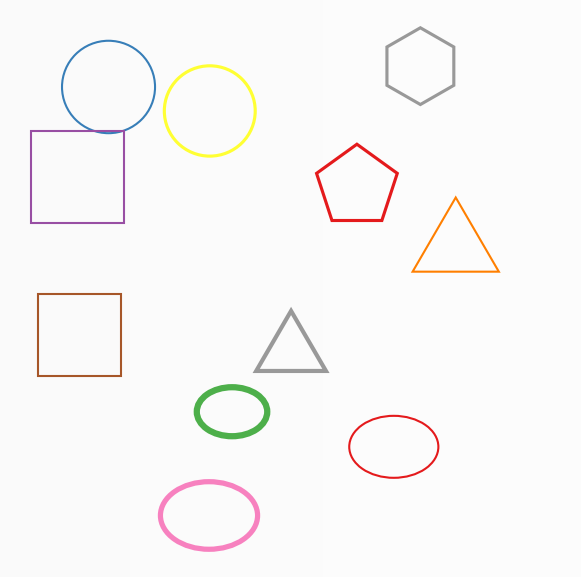[{"shape": "pentagon", "thickness": 1.5, "radius": 0.37, "center": [0.614, 0.676]}, {"shape": "oval", "thickness": 1, "radius": 0.38, "center": [0.678, 0.225]}, {"shape": "circle", "thickness": 1, "radius": 0.4, "center": [0.187, 0.849]}, {"shape": "oval", "thickness": 3, "radius": 0.3, "center": [0.399, 0.286]}, {"shape": "square", "thickness": 1, "radius": 0.4, "center": [0.133, 0.692]}, {"shape": "triangle", "thickness": 1, "radius": 0.43, "center": [0.784, 0.572]}, {"shape": "circle", "thickness": 1.5, "radius": 0.39, "center": [0.361, 0.807]}, {"shape": "square", "thickness": 1, "radius": 0.36, "center": [0.137, 0.419]}, {"shape": "oval", "thickness": 2.5, "radius": 0.42, "center": [0.36, 0.107]}, {"shape": "triangle", "thickness": 2, "radius": 0.35, "center": [0.501, 0.391]}, {"shape": "hexagon", "thickness": 1.5, "radius": 0.33, "center": [0.723, 0.885]}]